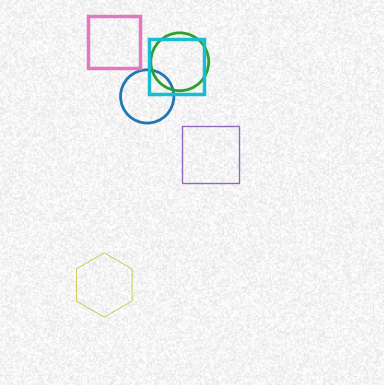[{"shape": "circle", "thickness": 2, "radius": 0.35, "center": [0.382, 0.75]}, {"shape": "circle", "thickness": 2, "radius": 0.38, "center": [0.467, 0.84]}, {"shape": "square", "thickness": 1, "radius": 0.37, "center": [0.547, 0.6]}, {"shape": "square", "thickness": 2.5, "radius": 0.34, "center": [0.296, 0.89]}, {"shape": "hexagon", "thickness": 0.5, "radius": 0.42, "center": [0.271, 0.26]}, {"shape": "square", "thickness": 2.5, "radius": 0.36, "center": [0.458, 0.828]}]